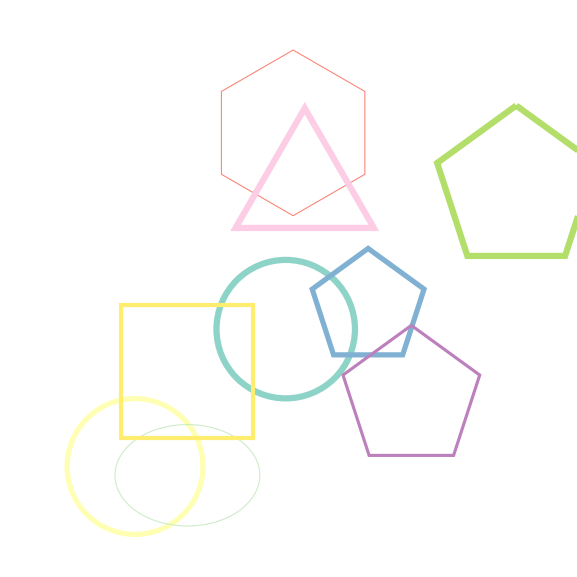[{"shape": "circle", "thickness": 3, "radius": 0.6, "center": [0.495, 0.429]}, {"shape": "circle", "thickness": 2.5, "radius": 0.59, "center": [0.234, 0.191]}, {"shape": "hexagon", "thickness": 0.5, "radius": 0.72, "center": [0.508, 0.769]}, {"shape": "pentagon", "thickness": 2.5, "radius": 0.51, "center": [0.637, 0.467]}, {"shape": "pentagon", "thickness": 3, "radius": 0.72, "center": [0.894, 0.672]}, {"shape": "triangle", "thickness": 3, "radius": 0.69, "center": [0.528, 0.674]}, {"shape": "pentagon", "thickness": 1.5, "radius": 0.62, "center": [0.712, 0.311]}, {"shape": "oval", "thickness": 0.5, "radius": 0.63, "center": [0.324, 0.176]}, {"shape": "square", "thickness": 2, "radius": 0.57, "center": [0.324, 0.356]}]